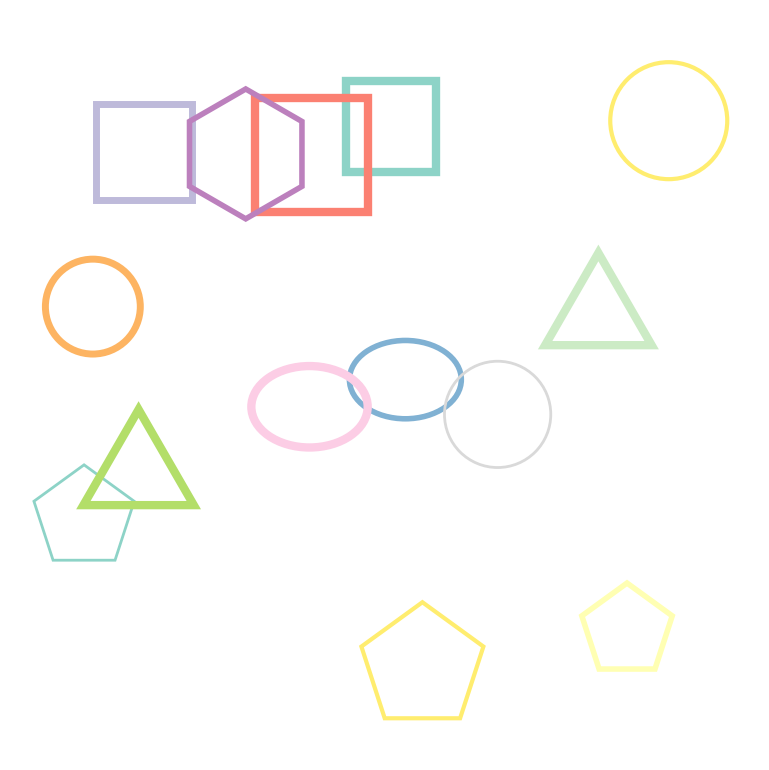[{"shape": "pentagon", "thickness": 1, "radius": 0.34, "center": [0.109, 0.328]}, {"shape": "square", "thickness": 3, "radius": 0.29, "center": [0.508, 0.836]}, {"shape": "pentagon", "thickness": 2, "radius": 0.31, "center": [0.814, 0.181]}, {"shape": "square", "thickness": 2.5, "radius": 0.31, "center": [0.187, 0.803]}, {"shape": "square", "thickness": 3, "radius": 0.37, "center": [0.405, 0.799]}, {"shape": "oval", "thickness": 2, "radius": 0.36, "center": [0.526, 0.507]}, {"shape": "circle", "thickness": 2.5, "radius": 0.31, "center": [0.121, 0.602]}, {"shape": "triangle", "thickness": 3, "radius": 0.41, "center": [0.18, 0.385]}, {"shape": "oval", "thickness": 3, "radius": 0.38, "center": [0.402, 0.472]}, {"shape": "circle", "thickness": 1, "radius": 0.35, "center": [0.646, 0.462]}, {"shape": "hexagon", "thickness": 2, "radius": 0.42, "center": [0.319, 0.8]}, {"shape": "triangle", "thickness": 3, "radius": 0.4, "center": [0.777, 0.592]}, {"shape": "pentagon", "thickness": 1.5, "radius": 0.42, "center": [0.549, 0.135]}, {"shape": "circle", "thickness": 1.5, "radius": 0.38, "center": [0.869, 0.843]}]